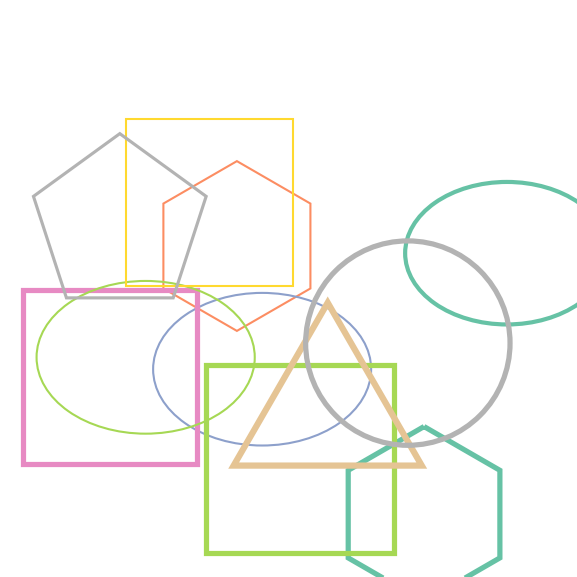[{"shape": "hexagon", "thickness": 2.5, "radius": 0.76, "center": [0.734, 0.109]}, {"shape": "oval", "thickness": 2, "radius": 0.88, "center": [0.878, 0.561]}, {"shape": "hexagon", "thickness": 1, "radius": 0.73, "center": [0.41, 0.573]}, {"shape": "oval", "thickness": 1, "radius": 0.94, "center": [0.454, 0.36]}, {"shape": "square", "thickness": 2.5, "radius": 0.75, "center": [0.19, 0.347]}, {"shape": "oval", "thickness": 1, "radius": 0.94, "center": [0.252, 0.38]}, {"shape": "square", "thickness": 2.5, "radius": 0.81, "center": [0.52, 0.205]}, {"shape": "square", "thickness": 1, "radius": 0.72, "center": [0.363, 0.649]}, {"shape": "triangle", "thickness": 3, "radius": 0.94, "center": [0.567, 0.287]}, {"shape": "pentagon", "thickness": 1.5, "radius": 0.79, "center": [0.207, 0.611]}, {"shape": "circle", "thickness": 2.5, "radius": 0.88, "center": [0.706, 0.405]}]